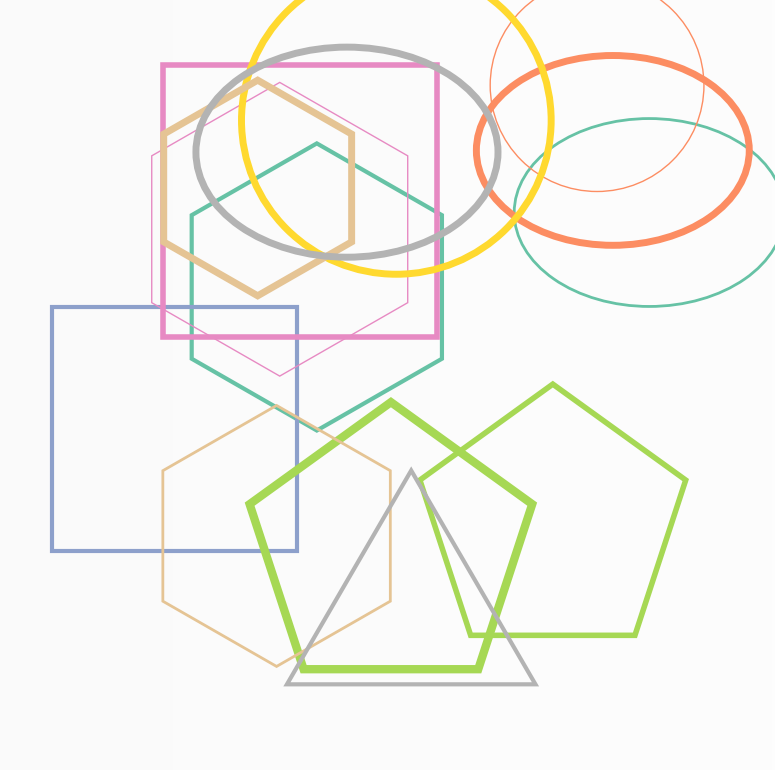[{"shape": "oval", "thickness": 1, "radius": 0.87, "center": [0.838, 0.724]}, {"shape": "hexagon", "thickness": 1.5, "radius": 0.93, "center": [0.409, 0.627]}, {"shape": "oval", "thickness": 2.5, "radius": 0.88, "center": [0.791, 0.805]}, {"shape": "circle", "thickness": 0.5, "radius": 0.69, "center": [0.77, 0.889]}, {"shape": "square", "thickness": 1.5, "radius": 0.79, "center": [0.225, 0.443]}, {"shape": "hexagon", "thickness": 0.5, "radius": 0.95, "center": [0.361, 0.702]}, {"shape": "square", "thickness": 2, "radius": 0.88, "center": [0.387, 0.739]}, {"shape": "pentagon", "thickness": 3, "radius": 0.96, "center": [0.504, 0.286]}, {"shape": "pentagon", "thickness": 2, "radius": 0.9, "center": [0.713, 0.321]}, {"shape": "circle", "thickness": 2.5, "radius": 1.0, "center": [0.511, 0.844]}, {"shape": "hexagon", "thickness": 1, "radius": 0.85, "center": [0.357, 0.304]}, {"shape": "hexagon", "thickness": 2.5, "radius": 0.7, "center": [0.332, 0.756]}, {"shape": "oval", "thickness": 2.5, "radius": 0.97, "center": [0.448, 0.802]}, {"shape": "triangle", "thickness": 1.5, "radius": 0.93, "center": [0.531, 0.204]}]